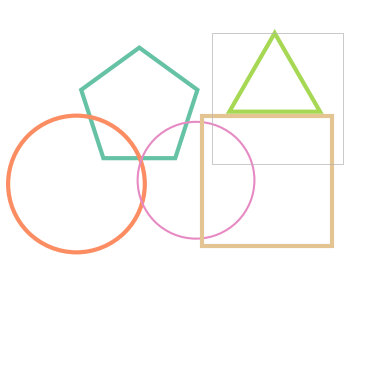[{"shape": "pentagon", "thickness": 3, "radius": 0.79, "center": [0.362, 0.718]}, {"shape": "circle", "thickness": 3, "radius": 0.89, "center": [0.199, 0.522]}, {"shape": "circle", "thickness": 1.5, "radius": 0.76, "center": [0.509, 0.532]}, {"shape": "triangle", "thickness": 3, "radius": 0.68, "center": [0.713, 0.778]}, {"shape": "square", "thickness": 3, "radius": 0.84, "center": [0.694, 0.53]}, {"shape": "square", "thickness": 0.5, "radius": 0.85, "center": [0.722, 0.744]}]